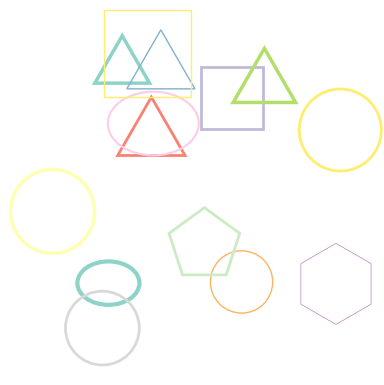[{"shape": "oval", "thickness": 3, "radius": 0.4, "center": [0.282, 0.265]}, {"shape": "triangle", "thickness": 2.5, "radius": 0.41, "center": [0.317, 0.825]}, {"shape": "circle", "thickness": 2.5, "radius": 0.55, "center": [0.136, 0.451]}, {"shape": "square", "thickness": 2, "radius": 0.4, "center": [0.603, 0.745]}, {"shape": "triangle", "thickness": 2, "radius": 0.51, "center": [0.393, 0.647]}, {"shape": "triangle", "thickness": 1, "radius": 0.51, "center": [0.418, 0.82]}, {"shape": "circle", "thickness": 1, "radius": 0.4, "center": [0.627, 0.268]}, {"shape": "triangle", "thickness": 2.5, "radius": 0.47, "center": [0.687, 0.781]}, {"shape": "oval", "thickness": 1.5, "radius": 0.59, "center": [0.398, 0.679]}, {"shape": "circle", "thickness": 2, "radius": 0.48, "center": [0.266, 0.148]}, {"shape": "hexagon", "thickness": 0.5, "radius": 0.53, "center": [0.873, 0.263]}, {"shape": "pentagon", "thickness": 2, "radius": 0.48, "center": [0.531, 0.364]}, {"shape": "circle", "thickness": 2, "radius": 0.53, "center": [0.884, 0.662]}, {"shape": "square", "thickness": 1, "radius": 0.56, "center": [0.383, 0.862]}]